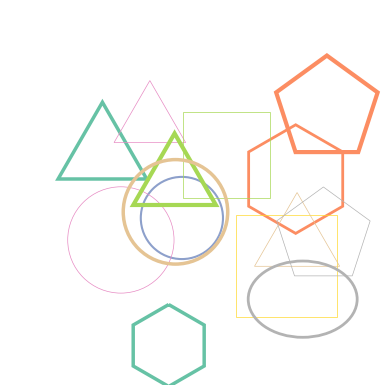[{"shape": "hexagon", "thickness": 2.5, "radius": 0.53, "center": [0.438, 0.103]}, {"shape": "triangle", "thickness": 2.5, "radius": 0.66, "center": [0.266, 0.602]}, {"shape": "hexagon", "thickness": 2, "radius": 0.71, "center": [0.768, 0.535]}, {"shape": "pentagon", "thickness": 3, "radius": 0.69, "center": [0.849, 0.717]}, {"shape": "circle", "thickness": 1.5, "radius": 0.53, "center": [0.472, 0.434]}, {"shape": "triangle", "thickness": 0.5, "radius": 0.54, "center": [0.389, 0.683]}, {"shape": "circle", "thickness": 0.5, "radius": 0.69, "center": [0.314, 0.377]}, {"shape": "square", "thickness": 0.5, "radius": 0.56, "center": [0.588, 0.598]}, {"shape": "triangle", "thickness": 3, "radius": 0.62, "center": [0.453, 0.53]}, {"shape": "square", "thickness": 0.5, "radius": 0.66, "center": [0.744, 0.309]}, {"shape": "circle", "thickness": 2.5, "radius": 0.68, "center": [0.456, 0.45]}, {"shape": "triangle", "thickness": 0.5, "radius": 0.64, "center": [0.772, 0.372]}, {"shape": "oval", "thickness": 2, "radius": 0.71, "center": [0.786, 0.223]}, {"shape": "pentagon", "thickness": 0.5, "radius": 0.64, "center": [0.84, 0.387]}]